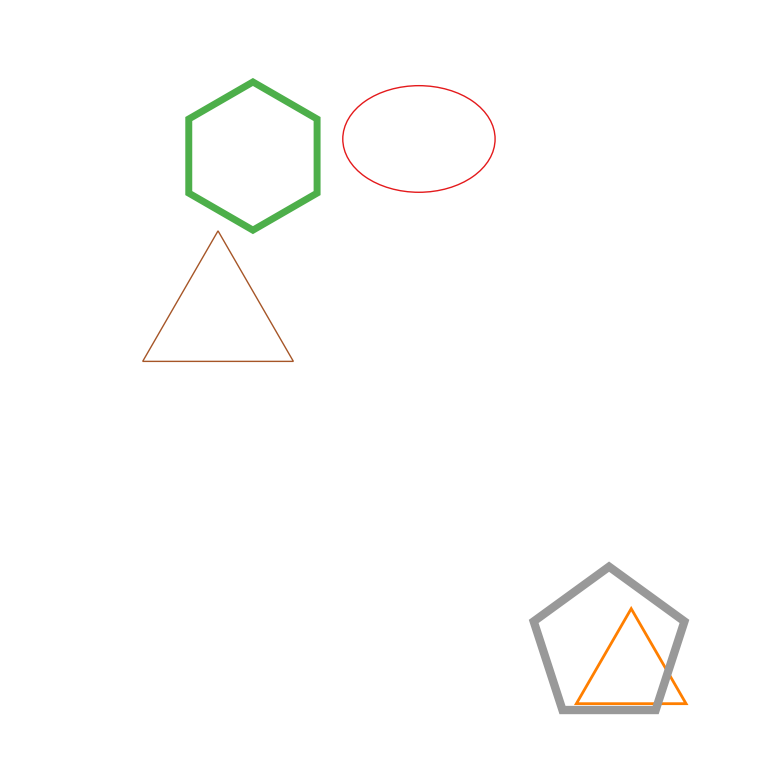[{"shape": "oval", "thickness": 0.5, "radius": 0.49, "center": [0.544, 0.82]}, {"shape": "hexagon", "thickness": 2.5, "radius": 0.48, "center": [0.328, 0.797]}, {"shape": "triangle", "thickness": 1, "radius": 0.41, "center": [0.82, 0.127]}, {"shape": "triangle", "thickness": 0.5, "radius": 0.56, "center": [0.283, 0.587]}, {"shape": "pentagon", "thickness": 3, "radius": 0.51, "center": [0.791, 0.161]}]